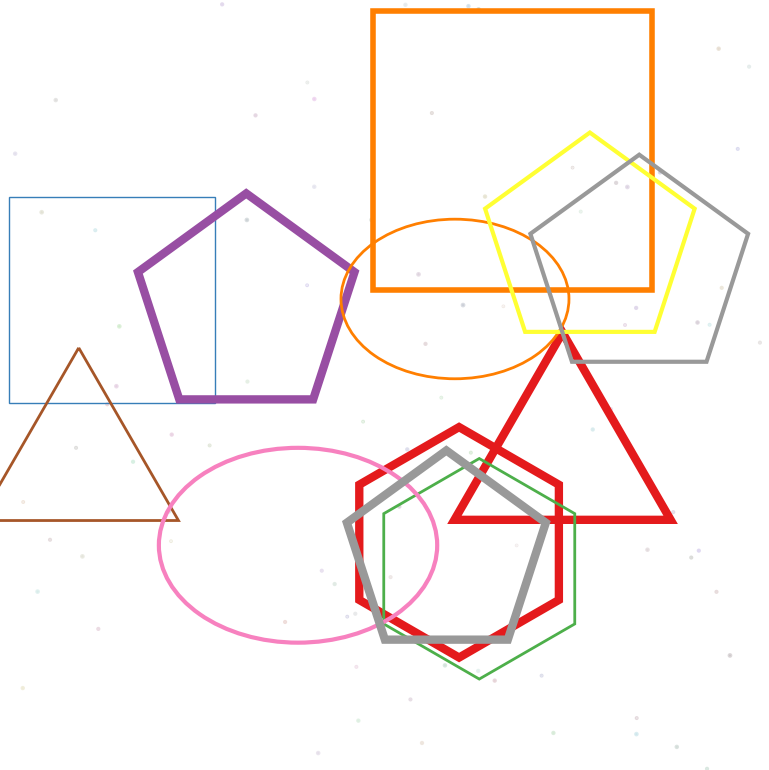[{"shape": "hexagon", "thickness": 3, "radius": 0.75, "center": [0.596, 0.296]}, {"shape": "triangle", "thickness": 3, "radius": 0.81, "center": [0.731, 0.406]}, {"shape": "square", "thickness": 0.5, "radius": 0.67, "center": [0.145, 0.61]}, {"shape": "hexagon", "thickness": 1, "radius": 0.72, "center": [0.622, 0.261]}, {"shape": "pentagon", "thickness": 3, "radius": 0.74, "center": [0.32, 0.601]}, {"shape": "square", "thickness": 2, "radius": 0.9, "center": [0.666, 0.804]}, {"shape": "oval", "thickness": 1, "radius": 0.74, "center": [0.591, 0.612]}, {"shape": "pentagon", "thickness": 1.5, "radius": 0.72, "center": [0.766, 0.685]}, {"shape": "triangle", "thickness": 1, "radius": 0.75, "center": [0.102, 0.399]}, {"shape": "oval", "thickness": 1.5, "radius": 0.9, "center": [0.387, 0.292]}, {"shape": "pentagon", "thickness": 3, "radius": 0.68, "center": [0.58, 0.279]}, {"shape": "pentagon", "thickness": 1.5, "radius": 0.74, "center": [0.83, 0.65]}]